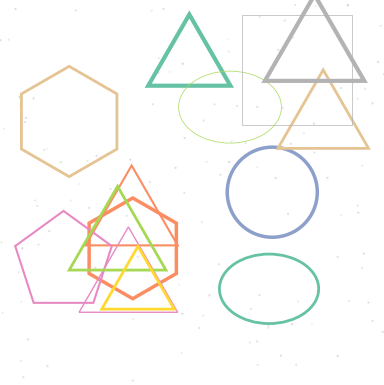[{"shape": "oval", "thickness": 2, "radius": 0.64, "center": [0.699, 0.25]}, {"shape": "triangle", "thickness": 3, "radius": 0.62, "center": [0.492, 0.839]}, {"shape": "hexagon", "thickness": 2.5, "radius": 0.65, "center": [0.345, 0.355]}, {"shape": "triangle", "thickness": 1.5, "radius": 0.69, "center": [0.342, 0.432]}, {"shape": "circle", "thickness": 2.5, "radius": 0.58, "center": [0.707, 0.501]}, {"shape": "triangle", "thickness": 1, "radius": 0.74, "center": [0.333, 0.263]}, {"shape": "pentagon", "thickness": 1.5, "radius": 0.66, "center": [0.165, 0.32]}, {"shape": "oval", "thickness": 0.5, "radius": 0.67, "center": [0.597, 0.722]}, {"shape": "triangle", "thickness": 2, "radius": 0.73, "center": [0.305, 0.371]}, {"shape": "triangle", "thickness": 2, "radius": 0.54, "center": [0.358, 0.251]}, {"shape": "hexagon", "thickness": 2, "radius": 0.72, "center": [0.18, 0.684]}, {"shape": "triangle", "thickness": 2, "radius": 0.68, "center": [0.839, 0.683]}, {"shape": "square", "thickness": 0.5, "radius": 0.71, "center": [0.771, 0.818]}, {"shape": "triangle", "thickness": 3, "radius": 0.75, "center": [0.817, 0.865]}]